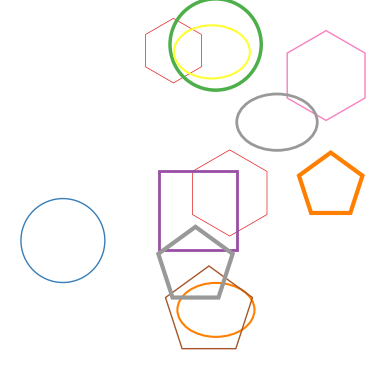[{"shape": "hexagon", "thickness": 0.5, "radius": 0.56, "center": [0.597, 0.499]}, {"shape": "hexagon", "thickness": 0.5, "radius": 0.42, "center": [0.451, 0.868]}, {"shape": "circle", "thickness": 1, "radius": 0.54, "center": [0.163, 0.375]}, {"shape": "circle", "thickness": 2.5, "radius": 0.59, "center": [0.56, 0.884]}, {"shape": "square", "thickness": 2, "radius": 0.51, "center": [0.514, 0.453]}, {"shape": "pentagon", "thickness": 3, "radius": 0.43, "center": [0.859, 0.517]}, {"shape": "oval", "thickness": 1.5, "radius": 0.5, "center": [0.561, 0.195]}, {"shape": "oval", "thickness": 1.5, "radius": 0.49, "center": [0.55, 0.865]}, {"shape": "pentagon", "thickness": 1, "radius": 0.59, "center": [0.543, 0.19]}, {"shape": "hexagon", "thickness": 1, "radius": 0.58, "center": [0.847, 0.804]}, {"shape": "oval", "thickness": 2, "radius": 0.52, "center": [0.719, 0.683]}, {"shape": "pentagon", "thickness": 3, "radius": 0.51, "center": [0.508, 0.309]}]